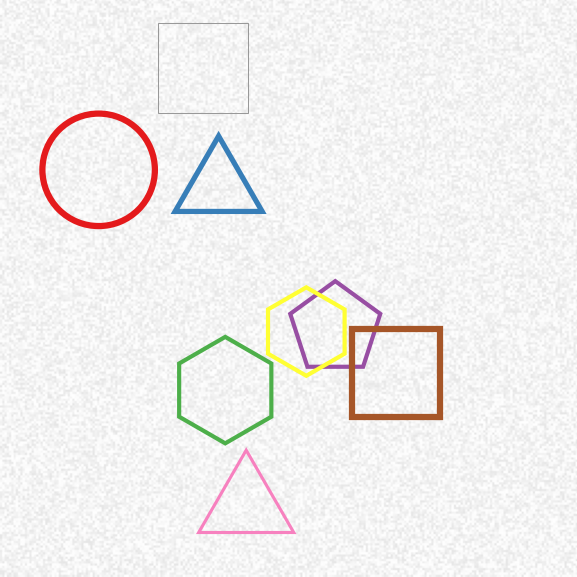[{"shape": "circle", "thickness": 3, "radius": 0.49, "center": [0.171, 0.705]}, {"shape": "triangle", "thickness": 2.5, "radius": 0.44, "center": [0.379, 0.677]}, {"shape": "hexagon", "thickness": 2, "radius": 0.46, "center": [0.39, 0.324]}, {"shape": "pentagon", "thickness": 2, "radius": 0.41, "center": [0.581, 0.43]}, {"shape": "hexagon", "thickness": 2, "radius": 0.38, "center": [0.53, 0.425]}, {"shape": "square", "thickness": 3, "radius": 0.38, "center": [0.685, 0.353]}, {"shape": "triangle", "thickness": 1.5, "radius": 0.48, "center": [0.426, 0.125]}, {"shape": "square", "thickness": 0.5, "radius": 0.39, "center": [0.351, 0.881]}]